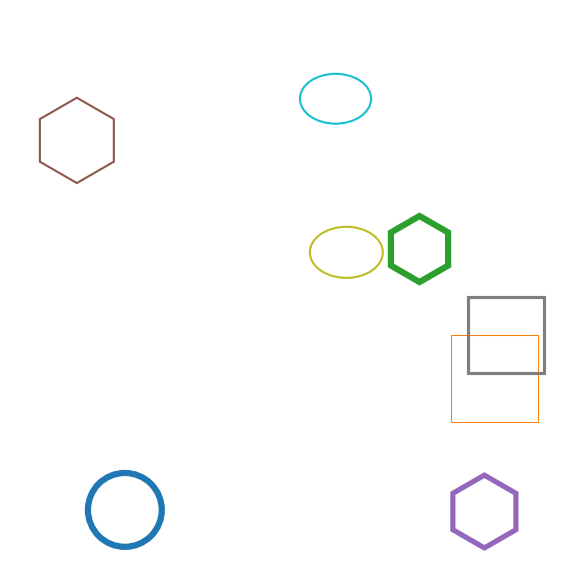[{"shape": "circle", "thickness": 3, "radius": 0.32, "center": [0.216, 0.116]}, {"shape": "square", "thickness": 0.5, "radius": 0.38, "center": [0.856, 0.344]}, {"shape": "hexagon", "thickness": 3, "radius": 0.29, "center": [0.726, 0.568]}, {"shape": "hexagon", "thickness": 2.5, "radius": 0.32, "center": [0.839, 0.113]}, {"shape": "hexagon", "thickness": 1, "radius": 0.37, "center": [0.133, 0.756]}, {"shape": "square", "thickness": 1.5, "radius": 0.33, "center": [0.876, 0.419]}, {"shape": "oval", "thickness": 1, "radius": 0.32, "center": [0.6, 0.562]}, {"shape": "oval", "thickness": 1, "radius": 0.31, "center": [0.581, 0.828]}]